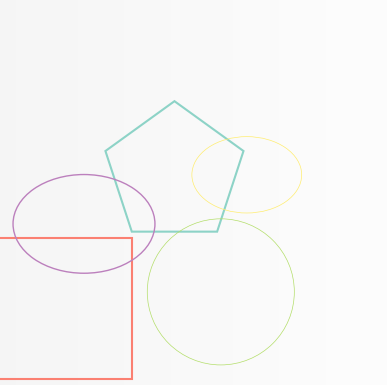[{"shape": "pentagon", "thickness": 1.5, "radius": 0.94, "center": [0.45, 0.55]}, {"shape": "square", "thickness": 1.5, "radius": 0.92, "center": [0.156, 0.199]}, {"shape": "circle", "thickness": 0.5, "radius": 0.95, "center": [0.57, 0.242]}, {"shape": "oval", "thickness": 1, "radius": 0.92, "center": [0.217, 0.418]}, {"shape": "oval", "thickness": 0.5, "radius": 0.71, "center": [0.637, 0.546]}]